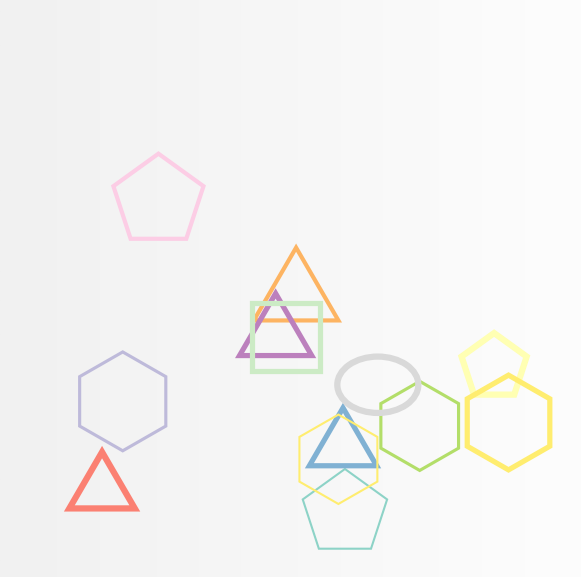[{"shape": "pentagon", "thickness": 1, "radius": 0.38, "center": [0.593, 0.111]}, {"shape": "pentagon", "thickness": 3, "radius": 0.29, "center": [0.85, 0.363]}, {"shape": "hexagon", "thickness": 1.5, "radius": 0.43, "center": [0.211, 0.304]}, {"shape": "triangle", "thickness": 3, "radius": 0.33, "center": [0.176, 0.151]}, {"shape": "triangle", "thickness": 2.5, "radius": 0.33, "center": [0.59, 0.226]}, {"shape": "triangle", "thickness": 2, "radius": 0.42, "center": [0.509, 0.486]}, {"shape": "hexagon", "thickness": 1.5, "radius": 0.39, "center": [0.722, 0.262]}, {"shape": "pentagon", "thickness": 2, "radius": 0.41, "center": [0.273, 0.652]}, {"shape": "oval", "thickness": 3, "radius": 0.35, "center": [0.65, 0.333]}, {"shape": "triangle", "thickness": 2.5, "radius": 0.36, "center": [0.474, 0.419]}, {"shape": "square", "thickness": 2.5, "radius": 0.29, "center": [0.491, 0.416]}, {"shape": "hexagon", "thickness": 2.5, "radius": 0.41, "center": [0.875, 0.268]}, {"shape": "hexagon", "thickness": 1, "radius": 0.39, "center": [0.582, 0.204]}]